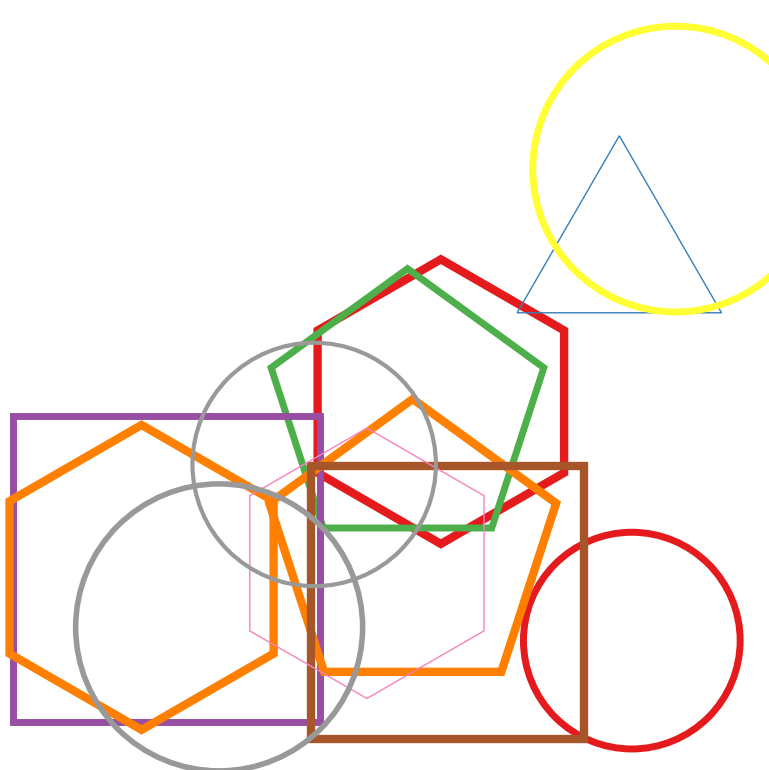[{"shape": "circle", "thickness": 2.5, "radius": 0.7, "center": [0.821, 0.168]}, {"shape": "hexagon", "thickness": 3, "radius": 0.92, "center": [0.573, 0.478]}, {"shape": "triangle", "thickness": 0.5, "radius": 0.77, "center": [0.804, 0.67]}, {"shape": "pentagon", "thickness": 2.5, "radius": 0.93, "center": [0.529, 0.465]}, {"shape": "square", "thickness": 2.5, "radius": 0.99, "center": [0.216, 0.261]}, {"shape": "hexagon", "thickness": 3, "radius": 0.99, "center": [0.184, 0.25]}, {"shape": "pentagon", "thickness": 3, "radius": 0.98, "center": [0.536, 0.286]}, {"shape": "circle", "thickness": 2.5, "radius": 0.93, "center": [0.877, 0.78]}, {"shape": "square", "thickness": 3, "radius": 0.89, "center": [0.581, 0.217]}, {"shape": "hexagon", "thickness": 0.5, "radius": 0.88, "center": [0.476, 0.268]}, {"shape": "circle", "thickness": 2, "radius": 0.93, "center": [0.285, 0.185]}, {"shape": "circle", "thickness": 1.5, "radius": 0.79, "center": [0.408, 0.397]}]